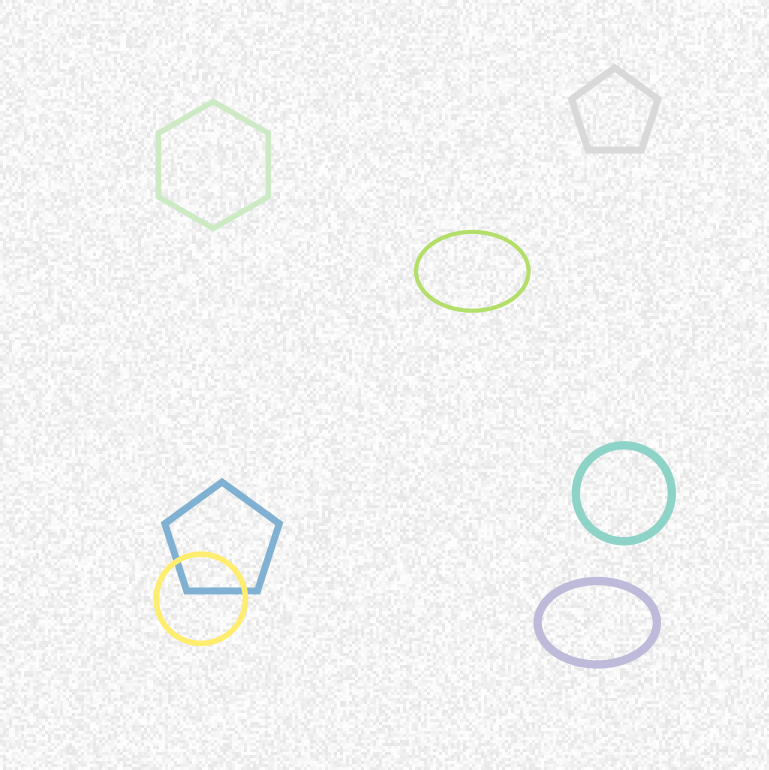[{"shape": "circle", "thickness": 3, "radius": 0.31, "center": [0.81, 0.359]}, {"shape": "oval", "thickness": 3, "radius": 0.39, "center": [0.776, 0.191]}, {"shape": "pentagon", "thickness": 2.5, "radius": 0.39, "center": [0.288, 0.296]}, {"shape": "oval", "thickness": 1.5, "radius": 0.37, "center": [0.613, 0.648]}, {"shape": "pentagon", "thickness": 2.5, "radius": 0.3, "center": [0.798, 0.853]}, {"shape": "hexagon", "thickness": 2, "radius": 0.41, "center": [0.277, 0.786]}, {"shape": "circle", "thickness": 2, "radius": 0.29, "center": [0.261, 0.222]}]